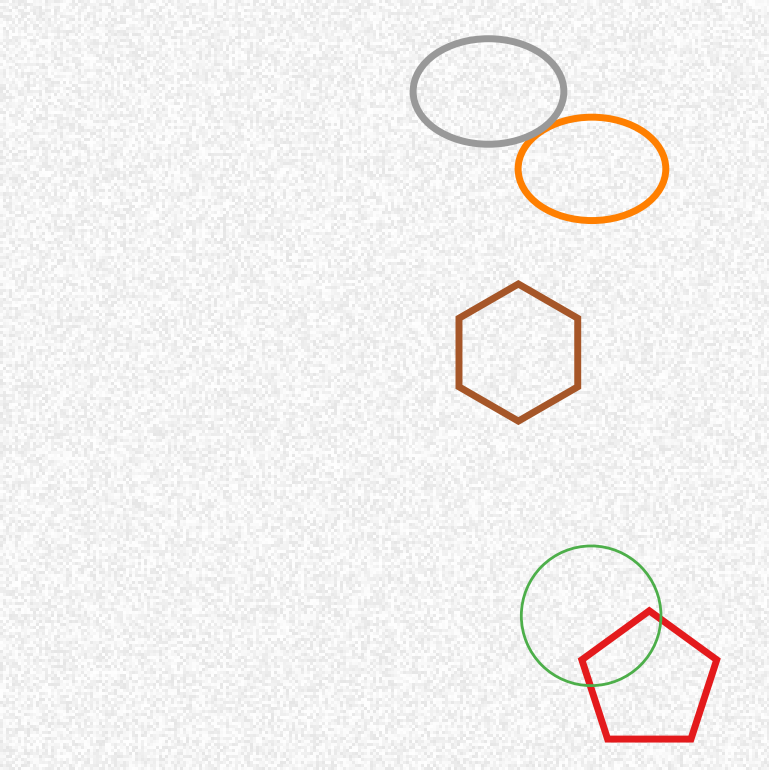[{"shape": "pentagon", "thickness": 2.5, "radius": 0.46, "center": [0.843, 0.115]}, {"shape": "circle", "thickness": 1, "radius": 0.45, "center": [0.768, 0.2]}, {"shape": "oval", "thickness": 2.5, "radius": 0.48, "center": [0.769, 0.781]}, {"shape": "hexagon", "thickness": 2.5, "radius": 0.45, "center": [0.673, 0.542]}, {"shape": "oval", "thickness": 2.5, "radius": 0.49, "center": [0.634, 0.881]}]